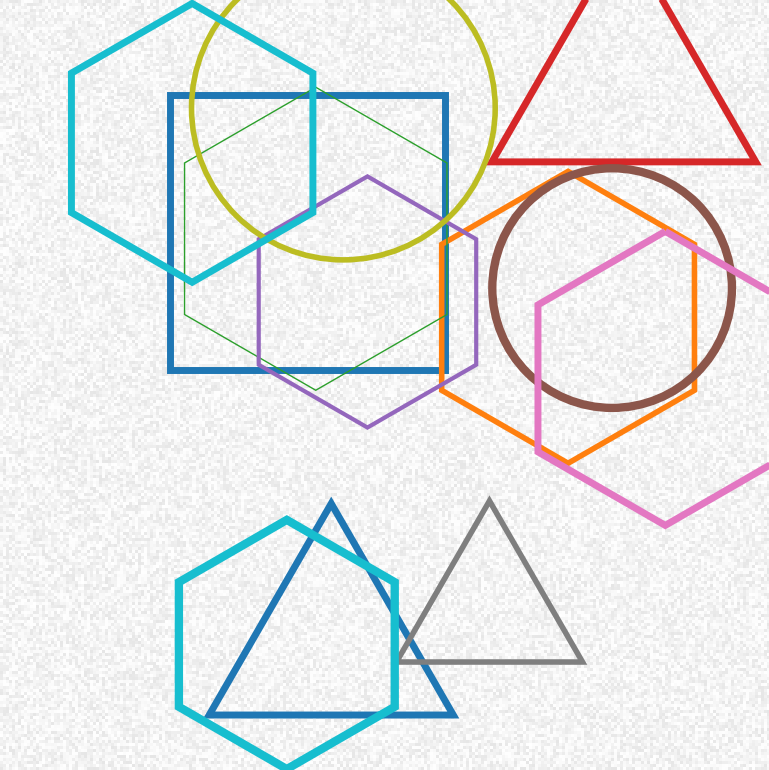[{"shape": "square", "thickness": 2.5, "radius": 0.89, "center": [0.399, 0.698]}, {"shape": "triangle", "thickness": 2.5, "radius": 0.92, "center": [0.43, 0.163]}, {"shape": "hexagon", "thickness": 2, "radius": 0.95, "center": [0.738, 0.588]}, {"shape": "hexagon", "thickness": 0.5, "radius": 0.98, "center": [0.41, 0.69]}, {"shape": "triangle", "thickness": 2.5, "radius": 0.99, "center": [0.81, 0.889]}, {"shape": "hexagon", "thickness": 1.5, "radius": 0.82, "center": [0.477, 0.608]}, {"shape": "circle", "thickness": 3, "radius": 0.78, "center": [0.795, 0.626]}, {"shape": "hexagon", "thickness": 2.5, "radius": 0.95, "center": [0.864, 0.509]}, {"shape": "triangle", "thickness": 2, "radius": 0.7, "center": [0.636, 0.21]}, {"shape": "circle", "thickness": 2, "radius": 0.99, "center": [0.446, 0.86]}, {"shape": "hexagon", "thickness": 3, "radius": 0.81, "center": [0.372, 0.163]}, {"shape": "hexagon", "thickness": 2.5, "radius": 0.91, "center": [0.25, 0.814]}]